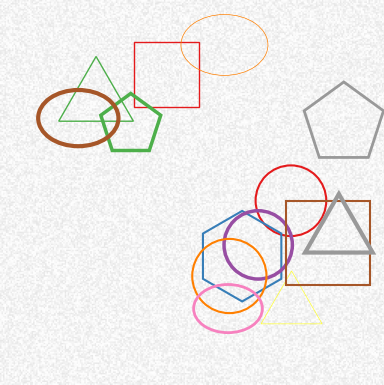[{"shape": "circle", "thickness": 1.5, "radius": 0.46, "center": [0.756, 0.479]}, {"shape": "square", "thickness": 1, "radius": 0.42, "center": [0.433, 0.806]}, {"shape": "hexagon", "thickness": 1.5, "radius": 0.59, "center": [0.629, 0.335]}, {"shape": "triangle", "thickness": 1, "radius": 0.56, "center": [0.25, 0.741]}, {"shape": "pentagon", "thickness": 2.5, "radius": 0.41, "center": [0.34, 0.675]}, {"shape": "circle", "thickness": 2.5, "radius": 0.44, "center": [0.671, 0.364]}, {"shape": "oval", "thickness": 0.5, "radius": 0.56, "center": [0.583, 0.883]}, {"shape": "circle", "thickness": 1.5, "radius": 0.48, "center": [0.596, 0.283]}, {"shape": "triangle", "thickness": 0.5, "radius": 0.46, "center": [0.757, 0.205]}, {"shape": "oval", "thickness": 3, "radius": 0.52, "center": [0.203, 0.693]}, {"shape": "square", "thickness": 1.5, "radius": 0.54, "center": [0.852, 0.368]}, {"shape": "oval", "thickness": 2, "radius": 0.45, "center": [0.592, 0.198]}, {"shape": "triangle", "thickness": 3, "radius": 0.51, "center": [0.88, 0.395]}, {"shape": "pentagon", "thickness": 2, "radius": 0.54, "center": [0.893, 0.679]}]